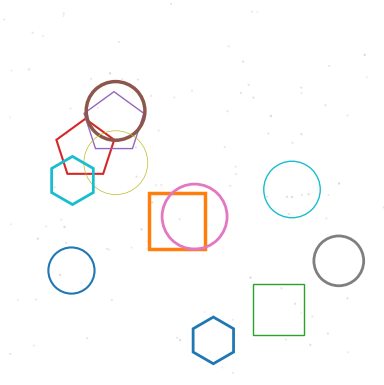[{"shape": "hexagon", "thickness": 2, "radius": 0.3, "center": [0.554, 0.116]}, {"shape": "circle", "thickness": 1.5, "radius": 0.3, "center": [0.186, 0.297]}, {"shape": "square", "thickness": 2.5, "radius": 0.37, "center": [0.46, 0.426]}, {"shape": "square", "thickness": 1, "radius": 0.33, "center": [0.724, 0.196]}, {"shape": "pentagon", "thickness": 1.5, "radius": 0.39, "center": [0.222, 0.612]}, {"shape": "pentagon", "thickness": 1, "radius": 0.41, "center": [0.296, 0.68]}, {"shape": "circle", "thickness": 2.5, "radius": 0.38, "center": [0.3, 0.712]}, {"shape": "circle", "thickness": 2, "radius": 0.42, "center": [0.505, 0.437]}, {"shape": "circle", "thickness": 2, "radius": 0.32, "center": [0.88, 0.322]}, {"shape": "circle", "thickness": 0.5, "radius": 0.41, "center": [0.301, 0.577]}, {"shape": "circle", "thickness": 1, "radius": 0.37, "center": [0.758, 0.508]}, {"shape": "hexagon", "thickness": 2, "radius": 0.31, "center": [0.188, 0.531]}]